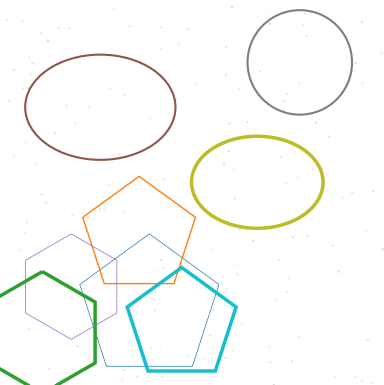[{"shape": "pentagon", "thickness": 0.5, "radius": 0.95, "center": [0.388, 0.202]}, {"shape": "pentagon", "thickness": 1, "radius": 0.77, "center": [0.361, 0.388]}, {"shape": "hexagon", "thickness": 2.5, "radius": 0.79, "center": [0.11, 0.136]}, {"shape": "hexagon", "thickness": 0.5, "radius": 0.68, "center": [0.185, 0.255]}, {"shape": "oval", "thickness": 1.5, "radius": 0.98, "center": [0.261, 0.721]}, {"shape": "circle", "thickness": 1.5, "radius": 0.68, "center": [0.779, 0.838]}, {"shape": "oval", "thickness": 2.5, "radius": 0.85, "center": [0.668, 0.527]}, {"shape": "pentagon", "thickness": 2.5, "radius": 0.74, "center": [0.472, 0.157]}]